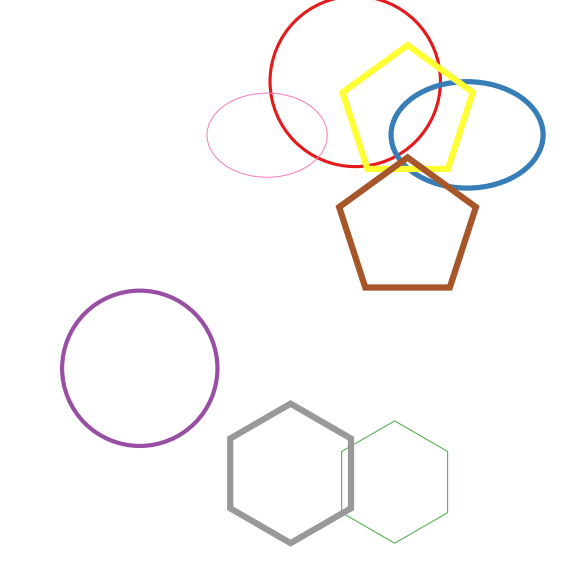[{"shape": "circle", "thickness": 1.5, "radius": 0.74, "center": [0.615, 0.858]}, {"shape": "oval", "thickness": 2.5, "radius": 0.66, "center": [0.809, 0.766]}, {"shape": "hexagon", "thickness": 0.5, "radius": 0.53, "center": [0.683, 0.164]}, {"shape": "circle", "thickness": 2, "radius": 0.67, "center": [0.242, 0.361]}, {"shape": "pentagon", "thickness": 3, "radius": 0.59, "center": [0.706, 0.802]}, {"shape": "pentagon", "thickness": 3, "radius": 0.62, "center": [0.706, 0.602]}, {"shape": "oval", "thickness": 0.5, "radius": 0.52, "center": [0.463, 0.765]}, {"shape": "hexagon", "thickness": 3, "radius": 0.6, "center": [0.503, 0.179]}]